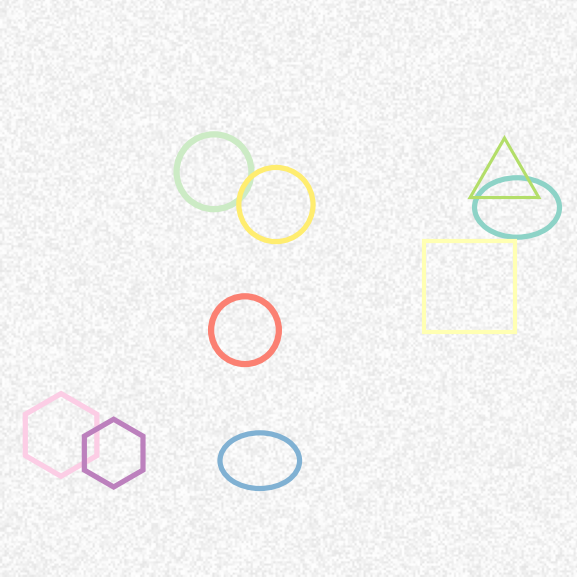[{"shape": "oval", "thickness": 2.5, "radius": 0.37, "center": [0.895, 0.64]}, {"shape": "square", "thickness": 2, "radius": 0.39, "center": [0.814, 0.504]}, {"shape": "circle", "thickness": 3, "radius": 0.29, "center": [0.424, 0.427]}, {"shape": "oval", "thickness": 2.5, "radius": 0.34, "center": [0.45, 0.201]}, {"shape": "triangle", "thickness": 1.5, "radius": 0.34, "center": [0.874, 0.691]}, {"shape": "hexagon", "thickness": 2.5, "radius": 0.36, "center": [0.106, 0.246]}, {"shape": "hexagon", "thickness": 2.5, "radius": 0.29, "center": [0.197, 0.215]}, {"shape": "circle", "thickness": 3, "radius": 0.32, "center": [0.371, 0.702]}, {"shape": "circle", "thickness": 2.5, "radius": 0.32, "center": [0.478, 0.645]}]